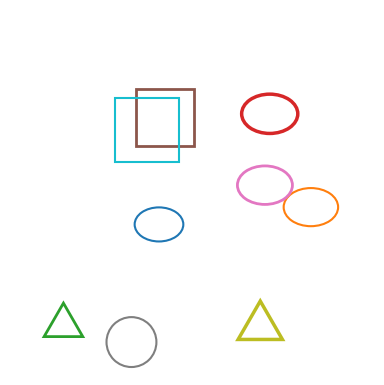[{"shape": "oval", "thickness": 1.5, "radius": 0.32, "center": [0.413, 0.417]}, {"shape": "oval", "thickness": 1.5, "radius": 0.35, "center": [0.808, 0.462]}, {"shape": "triangle", "thickness": 2, "radius": 0.29, "center": [0.165, 0.155]}, {"shape": "oval", "thickness": 2.5, "radius": 0.36, "center": [0.701, 0.704]}, {"shape": "square", "thickness": 2, "radius": 0.37, "center": [0.429, 0.694]}, {"shape": "oval", "thickness": 2, "radius": 0.36, "center": [0.688, 0.519]}, {"shape": "circle", "thickness": 1.5, "radius": 0.32, "center": [0.341, 0.112]}, {"shape": "triangle", "thickness": 2.5, "radius": 0.33, "center": [0.676, 0.152]}, {"shape": "square", "thickness": 1.5, "radius": 0.42, "center": [0.382, 0.662]}]